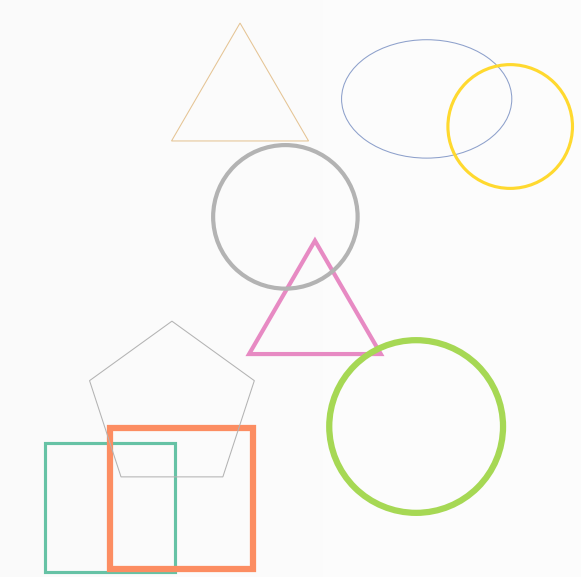[{"shape": "square", "thickness": 1.5, "radius": 0.56, "center": [0.188, 0.12]}, {"shape": "square", "thickness": 3, "radius": 0.61, "center": [0.312, 0.136]}, {"shape": "oval", "thickness": 0.5, "radius": 0.73, "center": [0.734, 0.828]}, {"shape": "triangle", "thickness": 2, "radius": 0.65, "center": [0.542, 0.451]}, {"shape": "circle", "thickness": 3, "radius": 0.75, "center": [0.716, 0.261]}, {"shape": "circle", "thickness": 1.5, "radius": 0.54, "center": [0.878, 0.78]}, {"shape": "triangle", "thickness": 0.5, "radius": 0.68, "center": [0.413, 0.823]}, {"shape": "pentagon", "thickness": 0.5, "radius": 0.75, "center": [0.296, 0.294]}, {"shape": "circle", "thickness": 2, "radius": 0.62, "center": [0.491, 0.624]}]